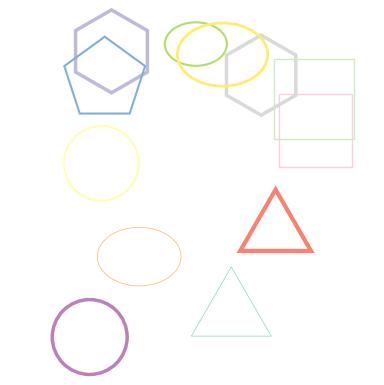[{"shape": "triangle", "thickness": 0.5, "radius": 0.6, "center": [0.601, 0.187]}, {"shape": "circle", "thickness": 1.5, "radius": 0.49, "center": [0.263, 0.576]}, {"shape": "hexagon", "thickness": 2.5, "radius": 0.54, "center": [0.29, 0.867]}, {"shape": "triangle", "thickness": 3, "radius": 0.53, "center": [0.716, 0.401]}, {"shape": "pentagon", "thickness": 1.5, "radius": 0.55, "center": [0.272, 0.794]}, {"shape": "oval", "thickness": 0.5, "radius": 0.54, "center": [0.362, 0.334]}, {"shape": "oval", "thickness": 1.5, "radius": 0.4, "center": [0.509, 0.886]}, {"shape": "square", "thickness": 1, "radius": 0.47, "center": [0.82, 0.662]}, {"shape": "hexagon", "thickness": 2.5, "radius": 0.52, "center": [0.678, 0.805]}, {"shape": "circle", "thickness": 2.5, "radius": 0.49, "center": [0.233, 0.125]}, {"shape": "square", "thickness": 1, "radius": 0.52, "center": [0.816, 0.743]}, {"shape": "oval", "thickness": 2, "radius": 0.59, "center": [0.578, 0.858]}]